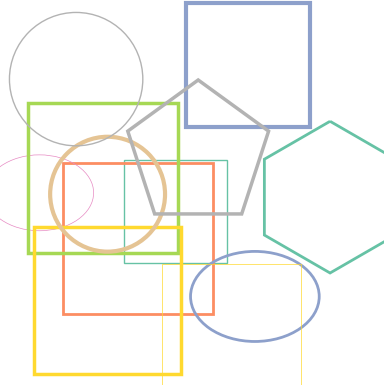[{"shape": "hexagon", "thickness": 2, "radius": 0.99, "center": [0.857, 0.488]}, {"shape": "square", "thickness": 1, "radius": 0.67, "center": [0.455, 0.451]}, {"shape": "square", "thickness": 2, "radius": 0.98, "center": [0.358, 0.38]}, {"shape": "oval", "thickness": 2, "radius": 0.84, "center": [0.662, 0.23]}, {"shape": "square", "thickness": 3, "radius": 0.81, "center": [0.644, 0.831]}, {"shape": "oval", "thickness": 0.5, "radius": 0.7, "center": [0.102, 0.499]}, {"shape": "square", "thickness": 2.5, "radius": 0.98, "center": [0.268, 0.538]}, {"shape": "square", "thickness": 2.5, "radius": 0.95, "center": [0.279, 0.219]}, {"shape": "square", "thickness": 0.5, "radius": 0.91, "center": [0.602, 0.134]}, {"shape": "circle", "thickness": 3, "radius": 0.75, "center": [0.279, 0.496]}, {"shape": "circle", "thickness": 1, "radius": 0.87, "center": [0.198, 0.794]}, {"shape": "pentagon", "thickness": 2.5, "radius": 0.96, "center": [0.515, 0.6]}]